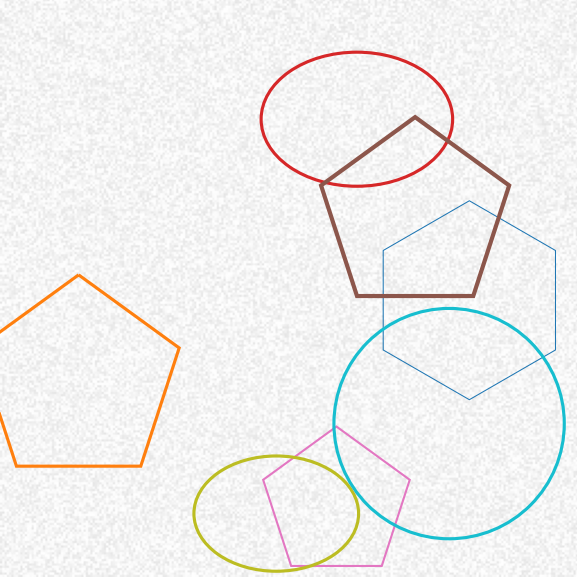[{"shape": "hexagon", "thickness": 0.5, "radius": 0.86, "center": [0.813, 0.479]}, {"shape": "pentagon", "thickness": 1.5, "radius": 0.92, "center": [0.136, 0.34]}, {"shape": "oval", "thickness": 1.5, "radius": 0.83, "center": [0.618, 0.793]}, {"shape": "pentagon", "thickness": 2, "radius": 0.86, "center": [0.719, 0.625]}, {"shape": "pentagon", "thickness": 1, "radius": 0.67, "center": [0.583, 0.127]}, {"shape": "oval", "thickness": 1.5, "radius": 0.71, "center": [0.478, 0.11]}, {"shape": "circle", "thickness": 1.5, "radius": 1.0, "center": [0.778, 0.266]}]